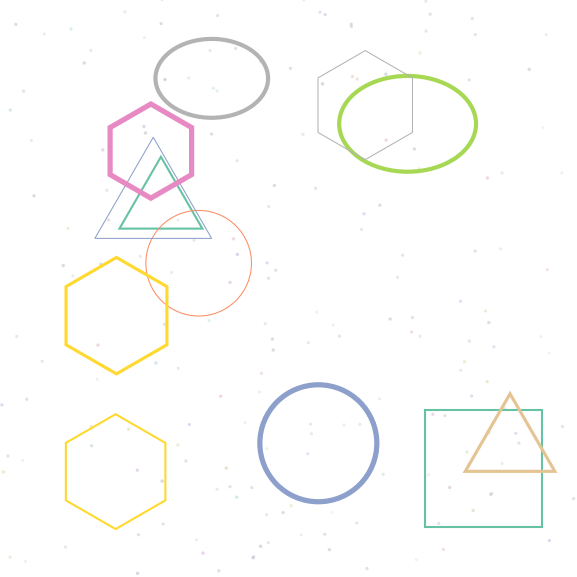[{"shape": "square", "thickness": 1, "radius": 0.5, "center": [0.837, 0.188]}, {"shape": "triangle", "thickness": 1, "radius": 0.41, "center": [0.279, 0.645]}, {"shape": "circle", "thickness": 0.5, "radius": 0.46, "center": [0.344, 0.543]}, {"shape": "triangle", "thickness": 0.5, "radius": 0.58, "center": [0.265, 0.645]}, {"shape": "circle", "thickness": 2.5, "radius": 0.51, "center": [0.551, 0.232]}, {"shape": "hexagon", "thickness": 2.5, "radius": 0.41, "center": [0.261, 0.738]}, {"shape": "oval", "thickness": 2, "radius": 0.59, "center": [0.706, 0.785]}, {"shape": "hexagon", "thickness": 1.5, "radius": 0.5, "center": [0.202, 0.453]}, {"shape": "hexagon", "thickness": 1, "radius": 0.5, "center": [0.2, 0.182]}, {"shape": "triangle", "thickness": 1.5, "radius": 0.45, "center": [0.883, 0.228]}, {"shape": "hexagon", "thickness": 0.5, "radius": 0.47, "center": [0.632, 0.817]}, {"shape": "oval", "thickness": 2, "radius": 0.49, "center": [0.367, 0.863]}]